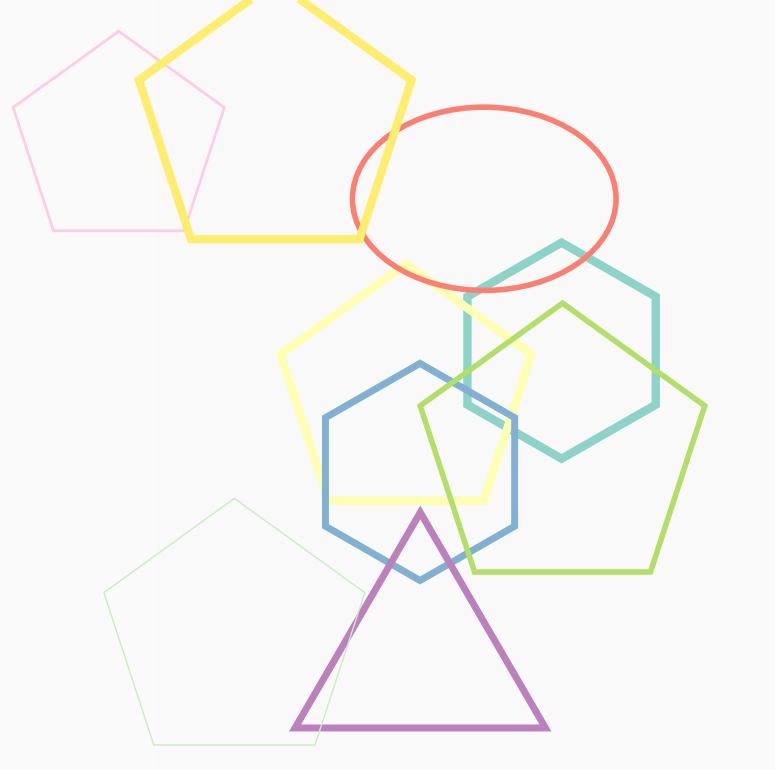[{"shape": "hexagon", "thickness": 3, "radius": 0.7, "center": [0.725, 0.545]}, {"shape": "pentagon", "thickness": 3, "radius": 0.85, "center": [0.524, 0.487]}, {"shape": "oval", "thickness": 2, "radius": 0.85, "center": [0.625, 0.742]}, {"shape": "hexagon", "thickness": 2.5, "radius": 0.7, "center": [0.542, 0.387]}, {"shape": "pentagon", "thickness": 2, "radius": 0.97, "center": [0.726, 0.413]}, {"shape": "pentagon", "thickness": 1, "radius": 0.72, "center": [0.153, 0.816]}, {"shape": "triangle", "thickness": 2.5, "radius": 0.93, "center": [0.542, 0.148]}, {"shape": "pentagon", "thickness": 0.5, "radius": 0.88, "center": [0.302, 0.176]}, {"shape": "pentagon", "thickness": 3, "radius": 0.92, "center": [0.355, 0.839]}]